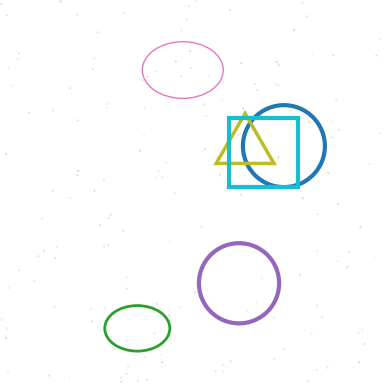[{"shape": "circle", "thickness": 3, "radius": 0.53, "center": [0.737, 0.62]}, {"shape": "oval", "thickness": 2, "radius": 0.42, "center": [0.357, 0.147]}, {"shape": "circle", "thickness": 3, "radius": 0.52, "center": [0.621, 0.264]}, {"shape": "oval", "thickness": 1, "radius": 0.53, "center": [0.475, 0.818]}, {"shape": "triangle", "thickness": 2.5, "radius": 0.43, "center": [0.637, 0.619]}, {"shape": "square", "thickness": 3, "radius": 0.45, "center": [0.684, 0.604]}]